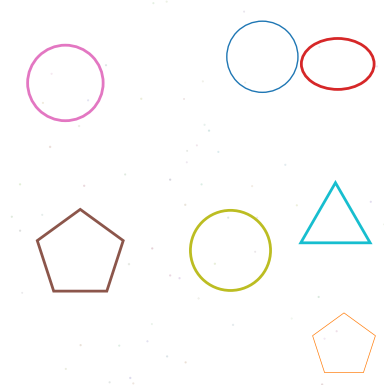[{"shape": "circle", "thickness": 1, "radius": 0.46, "center": [0.682, 0.853]}, {"shape": "pentagon", "thickness": 0.5, "radius": 0.43, "center": [0.894, 0.102]}, {"shape": "oval", "thickness": 2, "radius": 0.47, "center": [0.877, 0.834]}, {"shape": "pentagon", "thickness": 2, "radius": 0.59, "center": [0.208, 0.339]}, {"shape": "circle", "thickness": 2, "radius": 0.49, "center": [0.17, 0.785]}, {"shape": "circle", "thickness": 2, "radius": 0.52, "center": [0.599, 0.35]}, {"shape": "triangle", "thickness": 2, "radius": 0.52, "center": [0.871, 0.421]}]